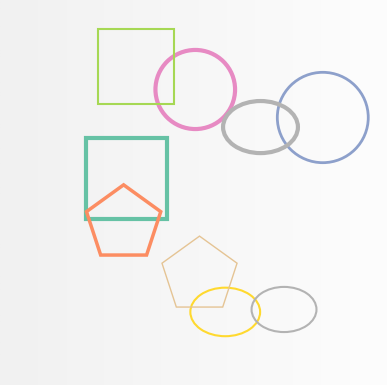[{"shape": "square", "thickness": 3, "radius": 0.52, "center": [0.327, 0.536]}, {"shape": "pentagon", "thickness": 2.5, "radius": 0.5, "center": [0.319, 0.419]}, {"shape": "circle", "thickness": 2, "radius": 0.59, "center": [0.833, 0.695]}, {"shape": "circle", "thickness": 3, "radius": 0.51, "center": [0.504, 0.768]}, {"shape": "square", "thickness": 1.5, "radius": 0.49, "center": [0.351, 0.827]}, {"shape": "oval", "thickness": 1.5, "radius": 0.45, "center": [0.581, 0.19]}, {"shape": "pentagon", "thickness": 1, "radius": 0.51, "center": [0.515, 0.285]}, {"shape": "oval", "thickness": 1.5, "radius": 0.42, "center": [0.733, 0.196]}, {"shape": "oval", "thickness": 3, "radius": 0.48, "center": [0.672, 0.67]}]